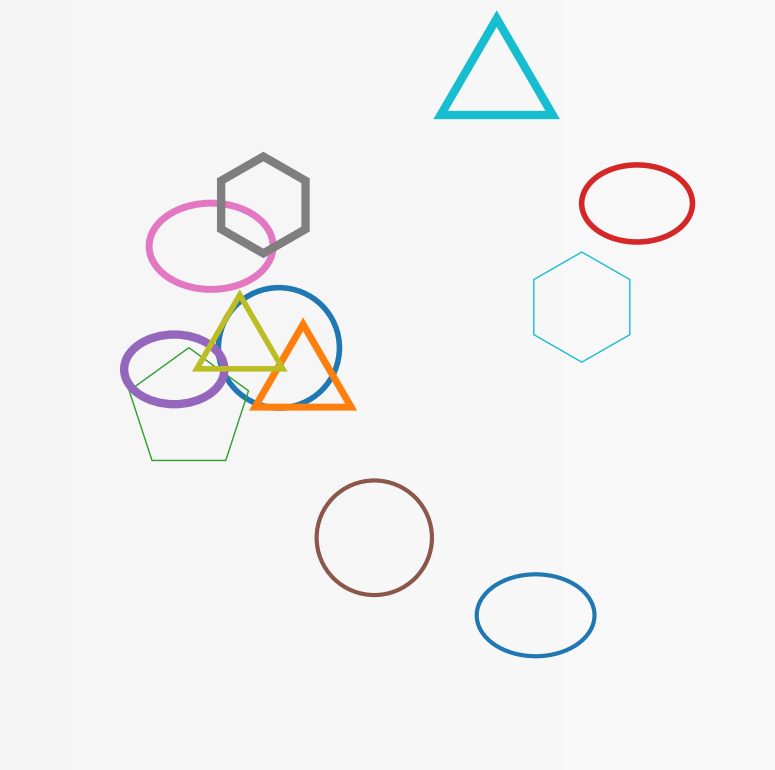[{"shape": "circle", "thickness": 2, "radius": 0.39, "center": [0.36, 0.548]}, {"shape": "oval", "thickness": 1.5, "radius": 0.38, "center": [0.691, 0.201]}, {"shape": "triangle", "thickness": 2.5, "radius": 0.36, "center": [0.391, 0.507]}, {"shape": "pentagon", "thickness": 0.5, "radius": 0.4, "center": [0.244, 0.467]}, {"shape": "oval", "thickness": 2, "radius": 0.36, "center": [0.822, 0.736]}, {"shape": "oval", "thickness": 3, "radius": 0.32, "center": [0.225, 0.52]}, {"shape": "circle", "thickness": 1.5, "radius": 0.37, "center": [0.483, 0.302]}, {"shape": "oval", "thickness": 2.5, "radius": 0.4, "center": [0.272, 0.68]}, {"shape": "hexagon", "thickness": 3, "radius": 0.31, "center": [0.34, 0.734]}, {"shape": "triangle", "thickness": 2, "radius": 0.32, "center": [0.309, 0.553]}, {"shape": "hexagon", "thickness": 0.5, "radius": 0.36, "center": [0.751, 0.601]}, {"shape": "triangle", "thickness": 3, "radius": 0.42, "center": [0.641, 0.892]}]